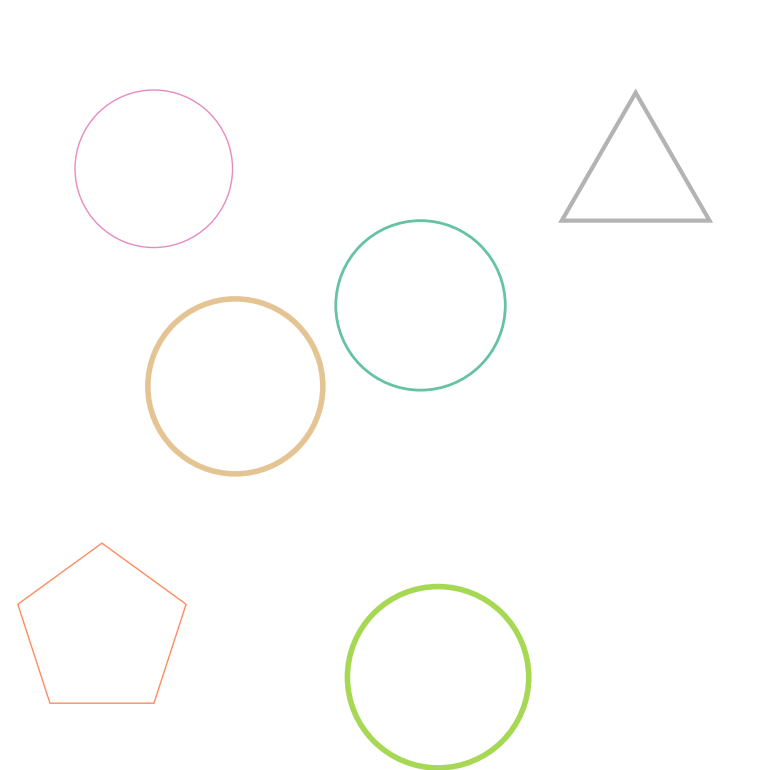[{"shape": "circle", "thickness": 1, "radius": 0.55, "center": [0.546, 0.603]}, {"shape": "pentagon", "thickness": 0.5, "radius": 0.57, "center": [0.132, 0.18]}, {"shape": "circle", "thickness": 0.5, "radius": 0.51, "center": [0.2, 0.781]}, {"shape": "circle", "thickness": 2, "radius": 0.59, "center": [0.569, 0.12]}, {"shape": "circle", "thickness": 2, "radius": 0.57, "center": [0.306, 0.498]}, {"shape": "triangle", "thickness": 1.5, "radius": 0.55, "center": [0.826, 0.769]}]